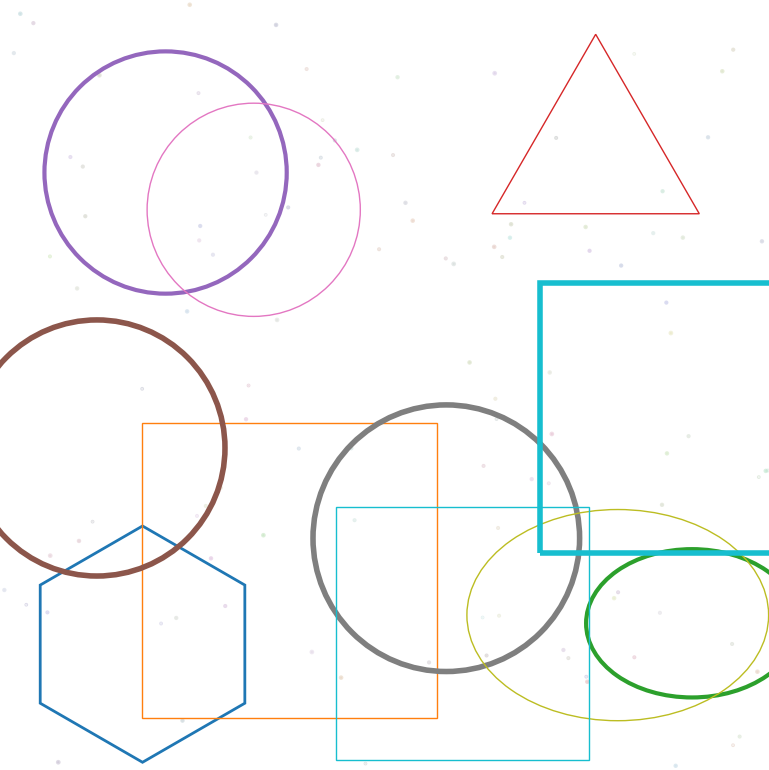[{"shape": "hexagon", "thickness": 1, "radius": 0.77, "center": [0.185, 0.163]}, {"shape": "square", "thickness": 0.5, "radius": 0.96, "center": [0.376, 0.259]}, {"shape": "oval", "thickness": 1.5, "radius": 0.69, "center": [0.899, 0.191]}, {"shape": "triangle", "thickness": 0.5, "radius": 0.78, "center": [0.774, 0.8]}, {"shape": "circle", "thickness": 1.5, "radius": 0.79, "center": [0.215, 0.776]}, {"shape": "circle", "thickness": 2, "radius": 0.83, "center": [0.126, 0.418]}, {"shape": "circle", "thickness": 0.5, "radius": 0.69, "center": [0.33, 0.728]}, {"shape": "circle", "thickness": 2, "radius": 0.87, "center": [0.58, 0.301]}, {"shape": "oval", "thickness": 0.5, "radius": 0.98, "center": [0.802, 0.201]}, {"shape": "square", "thickness": 0.5, "radius": 0.82, "center": [0.601, 0.177]}, {"shape": "square", "thickness": 2, "radius": 0.88, "center": [0.877, 0.457]}]